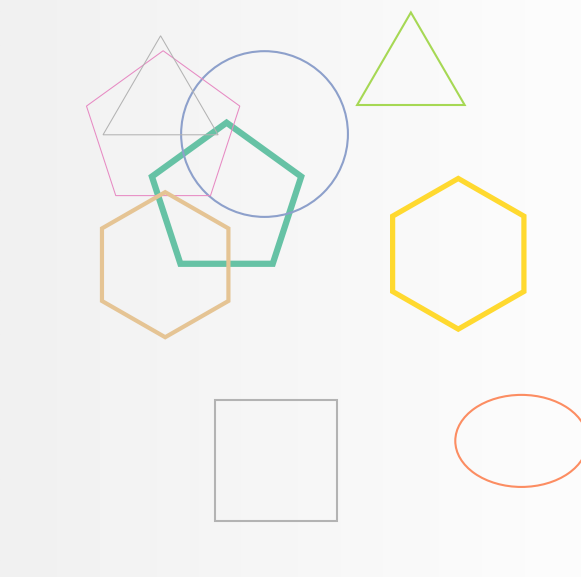[{"shape": "pentagon", "thickness": 3, "radius": 0.68, "center": [0.39, 0.652]}, {"shape": "oval", "thickness": 1, "radius": 0.57, "center": [0.897, 0.236]}, {"shape": "circle", "thickness": 1, "radius": 0.72, "center": [0.455, 0.767]}, {"shape": "pentagon", "thickness": 0.5, "radius": 0.69, "center": [0.281, 0.773]}, {"shape": "triangle", "thickness": 1, "radius": 0.53, "center": [0.707, 0.871]}, {"shape": "hexagon", "thickness": 2.5, "radius": 0.65, "center": [0.788, 0.56]}, {"shape": "hexagon", "thickness": 2, "radius": 0.63, "center": [0.284, 0.541]}, {"shape": "square", "thickness": 1, "radius": 0.52, "center": [0.475, 0.202]}, {"shape": "triangle", "thickness": 0.5, "radius": 0.57, "center": [0.276, 0.823]}]